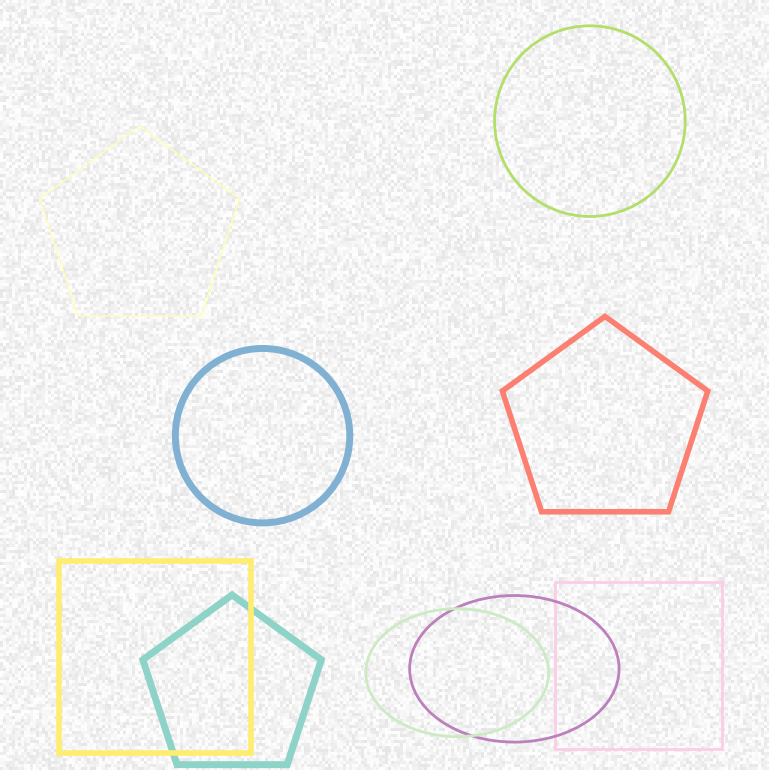[{"shape": "pentagon", "thickness": 2.5, "radius": 0.61, "center": [0.301, 0.106]}, {"shape": "pentagon", "thickness": 0.5, "radius": 0.68, "center": [0.181, 0.7]}, {"shape": "pentagon", "thickness": 2, "radius": 0.7, "center": [0.786, 0.449]}, {"shape": "circle", "thickness": 2.5, "radius": 0.57, "center": [0.341, 0.434]}, {"shape": "circle", "thickness": 1, "radius": 0.62, "center": [0.766, 0.843]}, {"shape": "square", "thickness": 1, "radius": 0.54, "center": [0.829, 0.136]}, {"shape": "oval", "thickness": 1, "radius": 0.68, "center": [0.668, 0.131]}, {"shape": "oval", "thickness": 1, "radius": 0.59, "center": [0.594, 0.126]}, {"shape": "square", "thickness": 2, "radius": 0.62, "center": [0.202, 0.147]}]